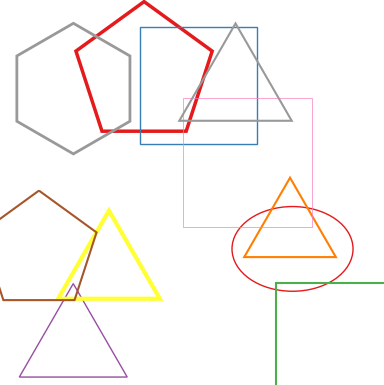[{"shape": "oval", "thickness": 1, "radius": 0.79, "center": [0.76, 0.354]}, {"shape": "pentagon", "thickness": 2.5, "radius": 0.93, "center": [0.374, 0.81]}, {"shape": "square", "thickness": 1, "radius": 0.75, "center": [0.515, 0.778]}, {"shape": "square", "thickness": 1.5, "radius": 0.75, "center": [0.866, 0.115]}, {"shape": "triangle", "thickness": 1, "radius": 0.81, "center": [0.19, 0.102]}, {"shape": "triangle", "thickness": 1.5, "radius": 0.69, "center": [0.753, 0.401]}, {"shape": "triangle", "thickness": 3, "radius": 0.76, "center": [0.283, 0.3]}, {"shape": "pentagon", "thickness": 1.5, "radius": 0.79, "center": [0.101, 0.348]}, {"shape": "square", "thickness": 0.5, "radius": 0.84, "center": [0.644, 0.579]}, {"shape": "hexagon", "thickness": 2, "radius": 0.85, "center": [0.191, 0.77]}, {"shape": "triangle", "thickness": 1.5, "radius": 0.84, "center": [0.612, 0.771]}]